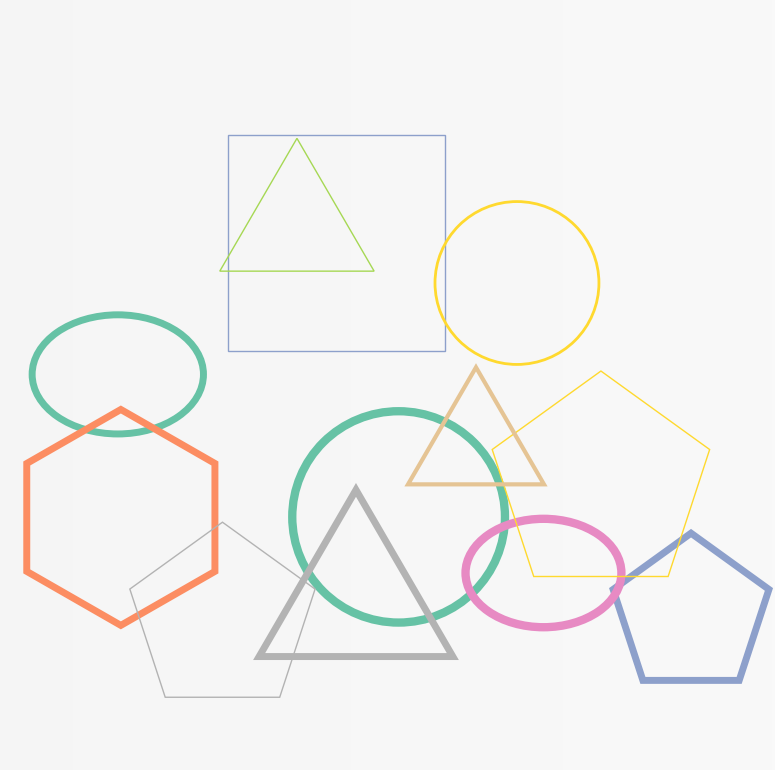[{"shape": "oval", "thickness": 2.5, "radius": 0.55, "center": [0.152, 0.514]}, {"shape": "circle", "thickness": 3, "radius": 0.69, "center": [0.514, 0.329]}, {"shape": "hexagon", "thickness": 2.5, "radius": 0.7, "center": [0.156, 0.328]}, {"shape": "pentagon", "thickness": 2.5, "radius": 0.53, "center": [0.892, 0.202]}, {"shape": "square", "thickness": 0.5, "radius": 0.7, "center": [0.434, 0.684]}, {"shape": "oval", "thickness": 3, "radius": 0.5, "center": [0.701, 0.256]}, {"shape": "triangle", "thickness": 0.5, "radius": 0.57, "center": [0.383, 0.705]}, {"shape": "pentagon", "thickness": 0.5, "radius": 0.74, "center": [0.775, 0.371]}, {"shape": "circle", "thickness": 1, "radius": 0.53, "center": [0.667, 0.632]}, {"shape": "triangle", "thickness": 1.5, "radius": 0.51, "center": [0.614, 0.422]}, {"shape": "triangle", "thickness": 2.5, "radius": 0.72, "center": [0.459, 0.219]}, {"shape": "pentagon", "thickness": 0.5, "radius": 0.63, "center": [0.287, 0.196]}]